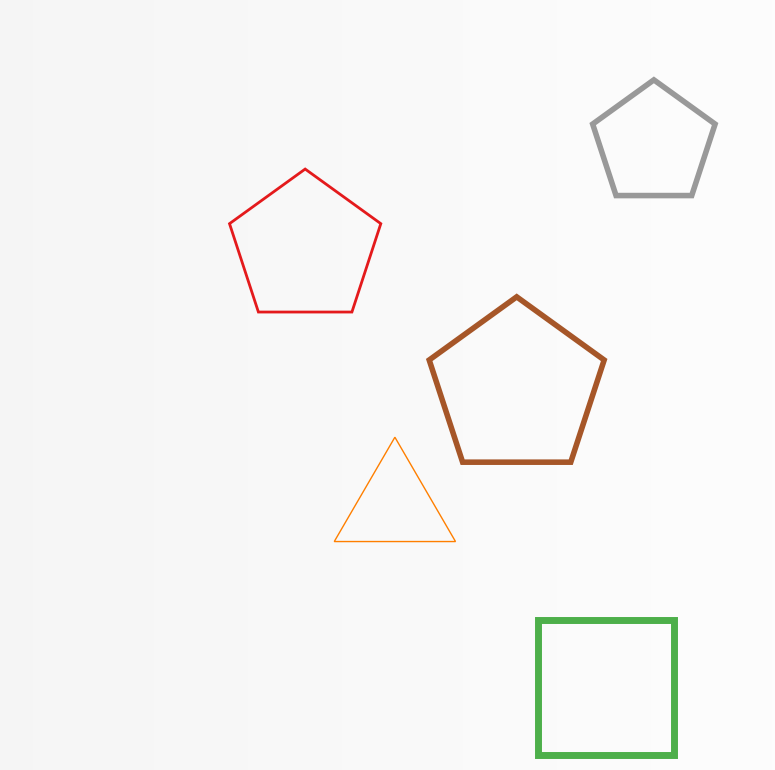[{"shape": "pentagon", "thickness": 1, "radius": 0.51, "center": [0.394, 0.678]}, {"shape": "square", "thickness": 2.5, "radius": 0.44, "center": [0.782, 0.107]}, {"shape": "triangle", "thickness": 0.5, "radius": 0.45, "center": [0.51, 0.342]}, {"shape": "pentagon", "thickness": 2, "radius": 0.59, "center": [0.667, 0.496]}, {"shape": "pentagon", "thickness": 2, "radius": 0.42, "center": [0.844, 0.813]}]